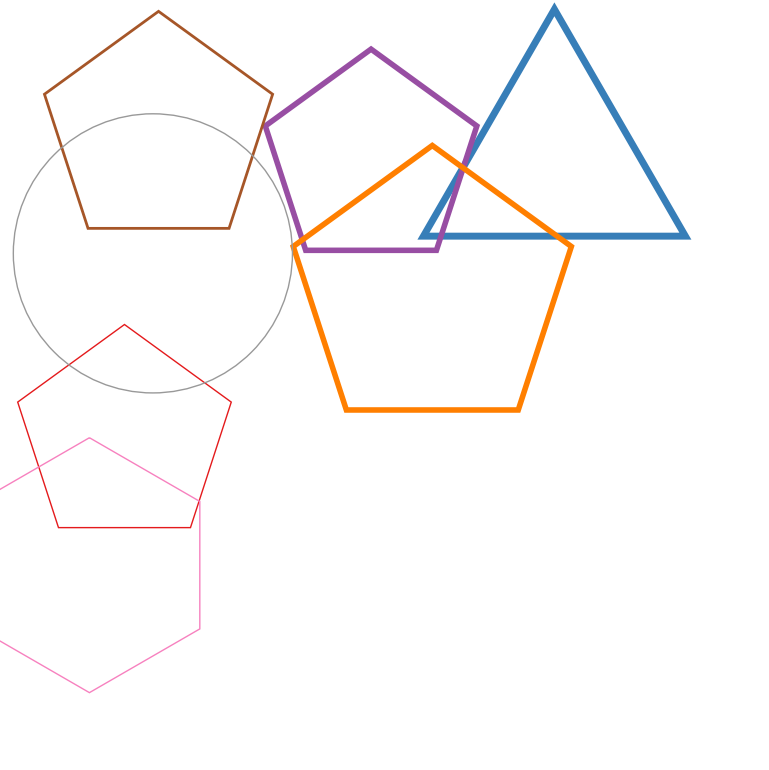[{"shape": "pentagon", "thickness": 0.5, "radius": 0.73, "center": [0.162, 0.433]}, {"shape": "triangle", "thickness": 2.5, "radius": 0.98, "center": [0.72, 0.792]}, {"shape": "pentagon", "thickness": 2, "radius": 0.72, "center": [0.482, 0.792]}, {"shape": "pentagon", "thickness": 2, "radius": 0.95, "center": [0.561, 0.621]}, {"shape": "pentagon", "thickness": 1, "radius": 0.78, "center": [0.206, 0.829]}, {"shape": "hexagon", "thickness": 0.5, "radius": 0.83, "center": [0.116, 0.266]}, {"shape": "circle", "thickness": 0.5, "radius": 0.91, "center": [0.199, 0.671]}]